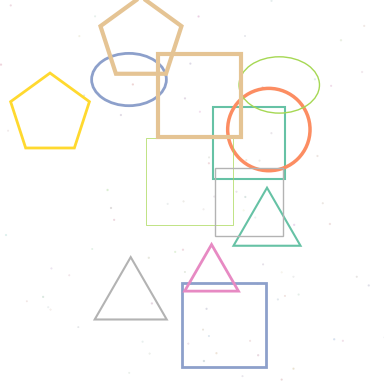[{"shape": "triangle", "thickness": 1.5, "radius": 0.5, "center": [0.694, 0.412]}, {"shape": "square", "thickness": 1.5, "radius": 0.47, "center": [0.646, 0.628]}, {"shape": "circle", "thickness": 2.5, "radius": 0.53, "center": [0.698, 0.664]}, {"shape": "square", "thickness": 2, "radius": 0.55, "center": [0.581, 0.156]}, {"shape": "oval", "thickness": 2, "radius": 0.49, "center": [0.335, 0.793]}, {"shape": "triangle", "thickness": 2, "radius": 0.4, "center": [0.549, 0.284]}, {"shape": "square", "thickness": 0.5, "radius": 0.56, "center": [0.492, 0.529]}, {"shape": "oval", "thickness": 1, "radius": 0.52, "center": [0.725, 0.779]}, {"shape": "pentagon", "thickness": 2, "radius": 0.54, "center": [0.13, 0.703]}, {"shape": "square", "thickness": 3, "radius": 0.54, "center": [0.518, 0.751]}, {"shape": "pentagon", "thickness": 3, "radius": 0.55, "center": [0.366, 0.898]}, {"shape": "triangle", "thickness": 1.5, "radius": 0.54, "center": [0.339, 0.224]}, {"shape": "square", "thickness": 1, "radius": 0.44, "center": [0.646, 0.475]}]